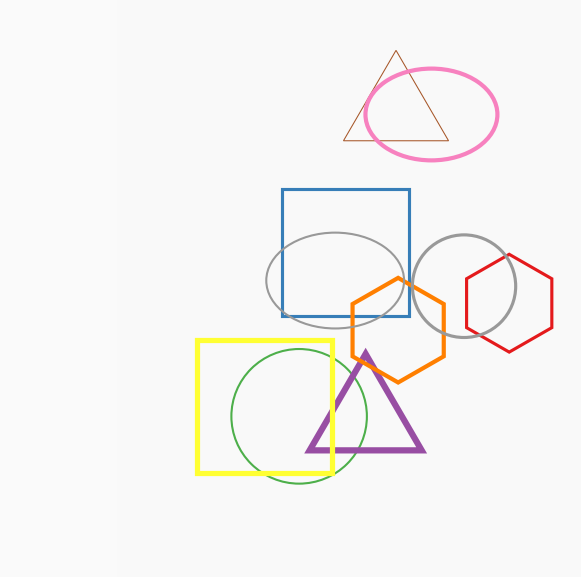[{"shape": "hexagon", "thickness": 1.5, "radius": 0.42, "center": [0.876, 0.474]}, {"shape": "square", "thickness": 1.5, "radius": 0.55, "center": [0.594, 0.562]}, {"shape": "circle", "thickness": 1, "radius": 0.58, "center": [0.515, 0.278]}, {"shape": "triangle", "thickness": 3, "radius": 0.56, "center": [0.629, 0.275]}, {"shape": "hexagon", "thickness": 2, "radius": 0.45, "center": [0.685, 0.427]}, {"shape": "square", "thickness": 2.5, "radius": 0.58, "center": [0.455, 0.295]}, {"shape": "triangle", "thickness": 0.5, "radius": 0.52, "center": [0.681, 0.808]}, {"shape": "oval", "thickness": 2, "radius": 0.57, "center": [0.742, 0.801]}, {"shape": "circle", "thickness": 1.5, "radius": 0.44, "center": [0.798, 0.504]}, {"shape": "oval", "thickness": 1, "radius": 0.59, "center": [0.577, 0.513]}]